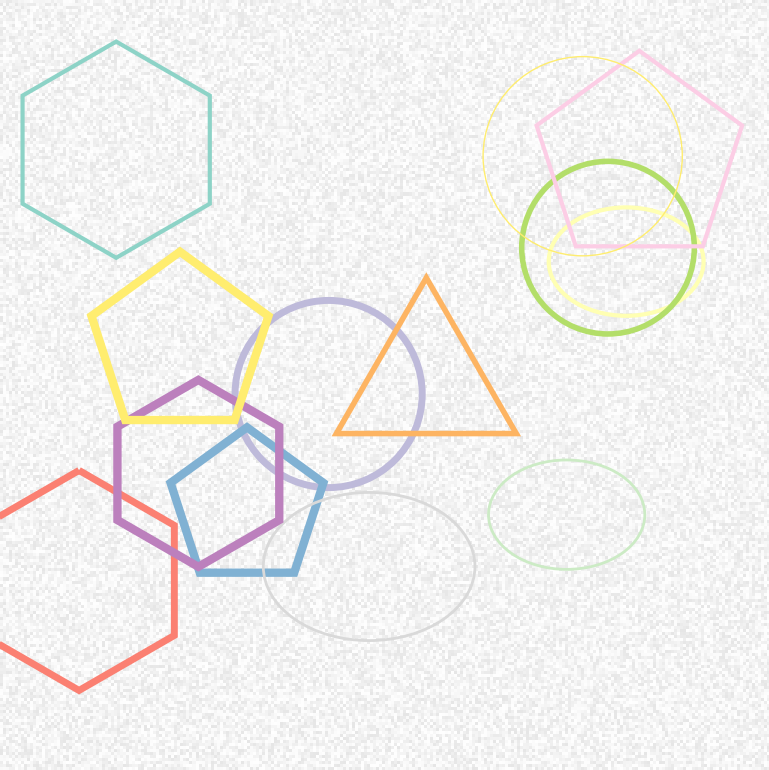[{"shape": "hexagon", "thickness": 1.5, "radius": 0.7, "center": [0.151, 0.806]}, {"shape": "oval", "thickness": 1.5, "radius": 0.5, "center": [0.813, 0.66]}, {"shape": "circle", "thickness": 2.5, "radius": 0.61, "center": [0.427, 0.488]}, {"shape": "hexagon", "thickness": 2.5, "radius": 0.71, "center": [0.103, 0.246]}, {"shape": "pentagon", "thickness": 3, "radius": 0.52, "center": [0.321, 0.341]}, {"shape": "triangle", "thickness": 2, "radius": 0.67, "center": [0.554, 0.504]}, {"shape": "circle", "thickness": 2, "radius": 0.56, "center": [0.79, 0.678]}, {"shape": "pentagon", "thickness": 1.5, "radius": 0.7, "center": [0.83, 0.794]}, {"shape": "oval", "thickness": 1, "radius": 0.69, "center": [0.479, 0.264]}, {"shape": "hexagon", "thickness": 3, "radius": 0.61, "center": [0.258, 0.385]}, {"shape": "oval", "thickness": 1, "radius": 0.51, "center": [0.736, 0.332]}, {"shape": "circle", "thickness": 0.5, "radius": 0.65, "center": [0.757, 0.797]}, {"shape": "pentagon", "thickness": 3, "radius": 0.6, "center": [0.234, 0.552]}]